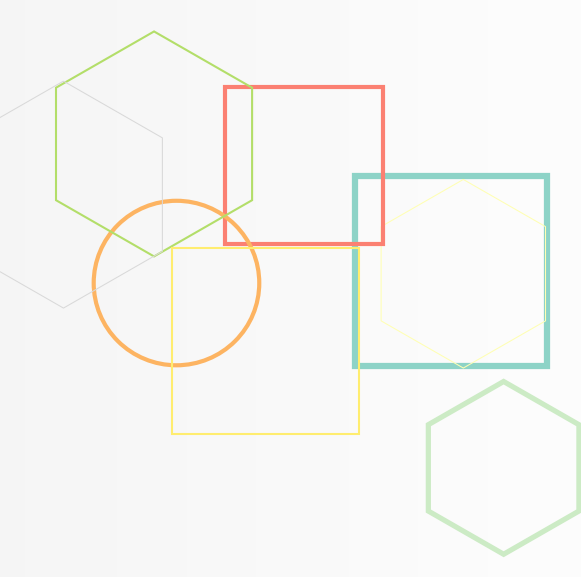[{"shape": "square", "thickness": 3, "radius": 0.82, "center": [0.776, 0.53]}, {"shape": "hexagon", "thickness": 0.5, "radius": 0.82, "center": [0.797, 0.525]}, {"shape": "square", "thickness": 2, "radius": 0.68, "center": [0.523, 0.712]}, {"shape": "circle", "thickness": 2, "radius": 0.71, "center": [0.304, 0.509]}, {"shape": "hexagon", "thickness": 1, "radius": 0.97, "center": [0.265, 0.75]}, {"shape": "hexagon", "thickness": 0.5, "radius": 0.98, "center": [0.109, 0.662]}, {"shape": "hexagon", "thickness": 2.5, "radius": 0.75, "center": [0.866, 0.189]}, {"shape": "square", "thickness": 1, "radius": 0.8, "center": [0.457, 0.408]}]